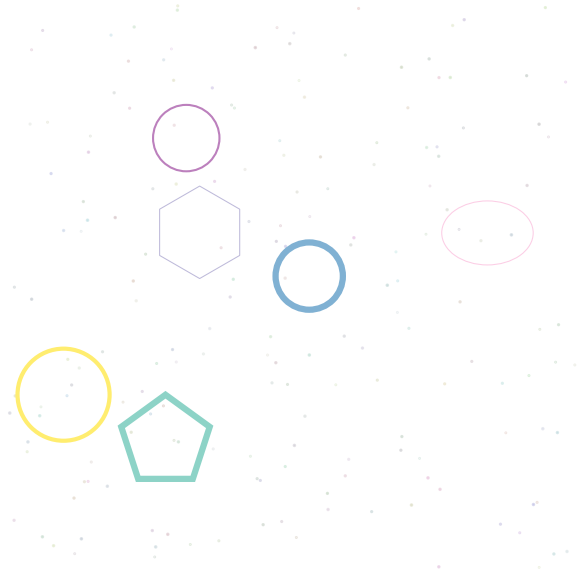[{"shape": "pentagon", "thickness": 3, "radius": 0.4, "center": [0.287, 0.235]}, {"shape": "hexagon", "thickness": 0.5, "radius": 0.4, "center": [0.346, 0.597]}, {"shape": "circle", "thickness": 3, "radius": 0.29, "center": [0.535, 0.521]}, {"shape": "oval", "thickness": 0.5, "radius": 0.4, "center": [0.844, 0.596]}, {"shape": "circle", "thickness": 1, "radius": 0.29, "center": [0.323, 0.76]}, {"shape": "circle", "thickness": 2, "radius": 0.4, "center": [0.11, 0.316]}]